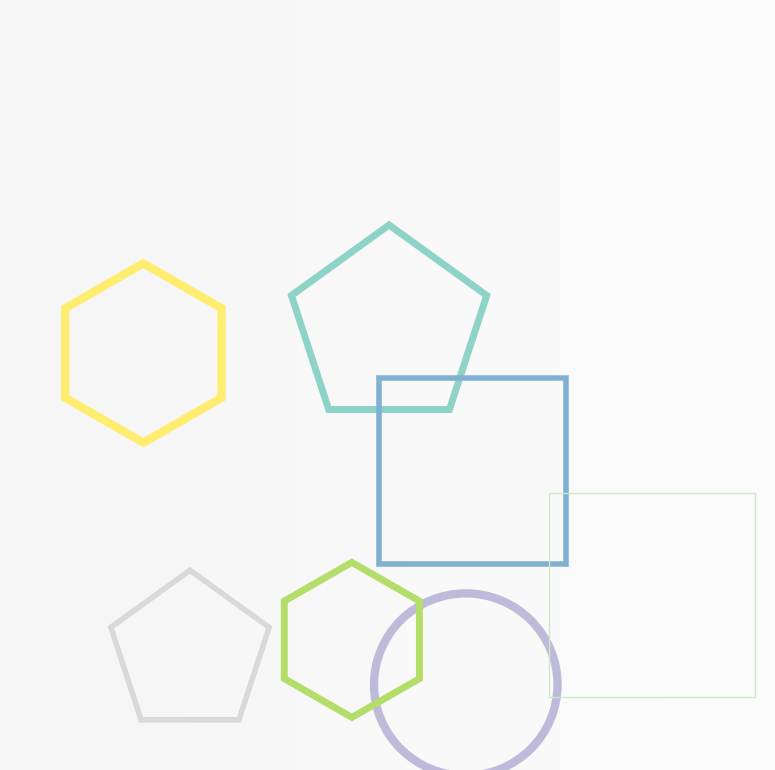[{"shape": "pentagon", "thickness": 2.5, "radius": 0.66, "center": [0.502, 0.575]}, {"shape": "circle", "thickness": 3, "radius": 0.59, "center": [0.601, 0.111]}, {"shape": "square", "thickness": 2, "radius": 0.6, "center": [0.609, 0.388]}, {"shape": "hexagon", "thickness": 2.5, "radius": 0.5, "center": [0.454, 0.169]}, {"shape": "pentagon", "thickness": 2, "radius": 0.54, "center": [0.245, 0.152]}, {"shape": "square", "thickness": 0.5, "radius": 0.66, "center": [0.841, 0.227]}, {"shape": "hexagon", "thickness": 3, "radius": 0.58, "center": [0.185, 0.541]}]